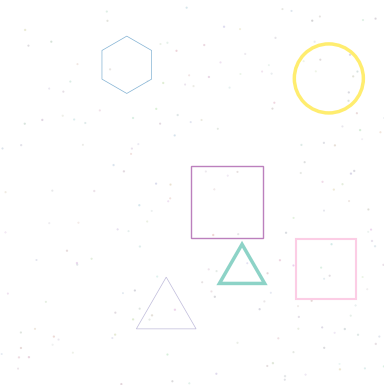[{"shape": "triangle", "thickness": 2.5, "radius": 0.34, "center": [0.629, 0.298]}, {"shape": "triangle", "thickness": 0.5, "radius": 0.45, "center": [0.432, 0.191]}, {"shape": "hexagon", "thickness": 0.5, "radius": 0.37, "center": [0.329, 0.832]}, {"shape": "square", "thickness": 1.5, "radius": 0.39, "center": [0.846, 0.302]}, {"shape": "square", "thickness": 1, "radius": 0.46, "center": [0.59, 0.475]}, {"shape": "circle", "thickness": 2.5, "radius": 0.45, "center": [0.854, 0.796]}]